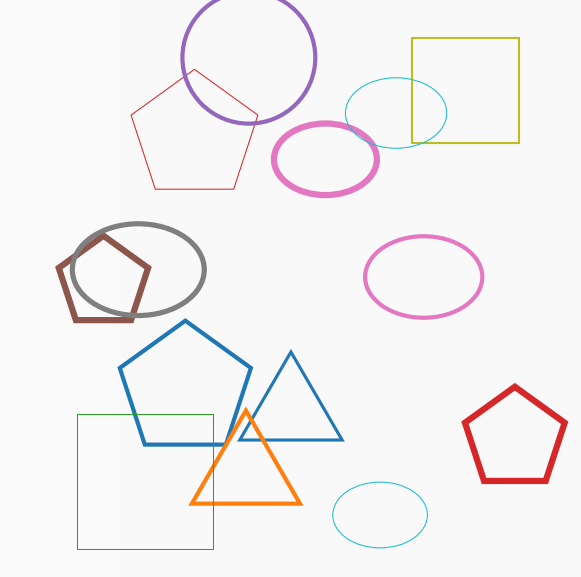[{"shape": "pentagon", "thickness": 2, "radius": 0.59, "center": [0.319, 0.325]}, {"shape": "triangle", "thickness": 1.5, "radius": 0.51, "center": [0.501, 0.288]}, {"shape": "triangle", "thickness": 2, "radius": 0.54, "center": [0.423, 0.181]}, {"shape": "square", "thickness": 0.5, "radius": 0.58, "center": [0.25, 0.165]}, {"shape": "pentagon", "thickness": 0.5, "radius": 0.57, "center": [0.335, 0.764]}, {"shape": "pentagon", "thickness": 3, "radius": 0.45, "center": [0.886, 0.239]}, {"shape": "circle", "thickness": 2, "radius": 0.57, "center": [0.428, 0.899]}, {"shape": "pentagon", "thickness": 3, "radius": 0.4, "center": [0.178, 0.51]}, {"shape": "oval", "thickness": 2, "radius": 0.5, "center": [0.729, 0.519]}, {"shape": "oval", "thickness": 3, "radius": 0.44, "center": [0.56, 0.723]}, {"shape": "oval", "thickness": 2.5, "radius": 0.57, "center": [0.238, 0.532]}, {"shape": "square", "thickness": 1, "radius": 0.46, "center": [0.801, 0.843]}, {"shape": "oval", "thickness": 0.5, "radius": 0.41, "center": [0.654, 0.107]}, {"shape": "oval", "thickness": 0.5, "radius": 0.44, "center": [0.681, 0.803]}]